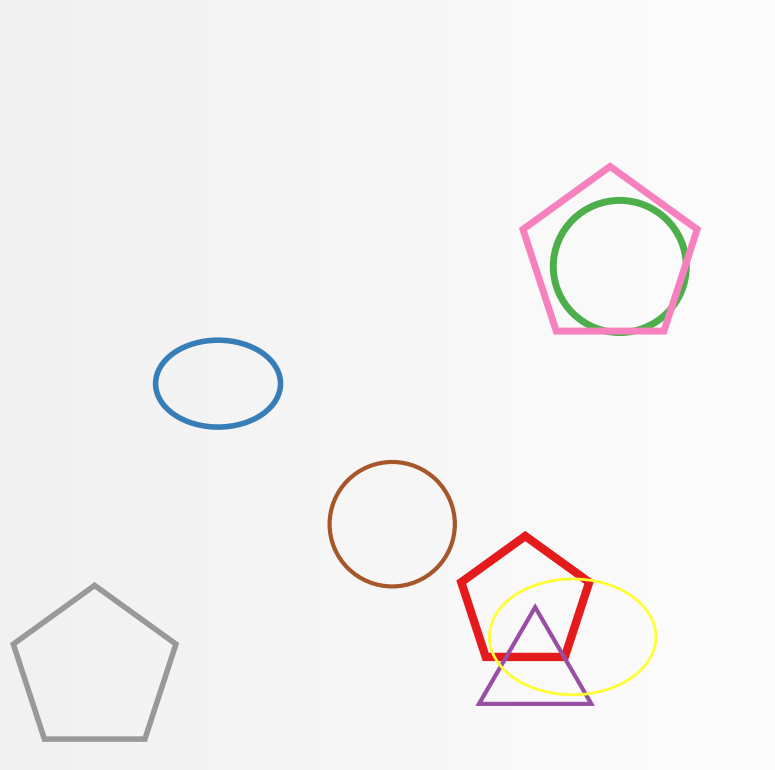[{"shape": "pentagon", "thickness": 3, "radius": 0.43, "center": [0.678, 0.217]}, {"shape": "oval", "thickness": 2, "radius": 0.4, "center": [0.281, 0.502]}, {"shape": "circle", "thickness": 2.5, "radius": 0.43, "center": [0.8, 0.654]}, {"shape": "triangle", "thickness": 1.5, "radius": 0.42, "center": [0.691, 0.128]}, {"shape": "oval", "thickness": 1, "radius": 0.54, "center": [0.739, 0.173]}, {"shape": "circle", "thickness": 1.5, "radius": 0.4, "center": [0.506, 0.319]}, {"shape": "pentagon", "thickness": 2.5, "radius": 0.59, "center": [0.787, 0.666]}, {"shape": "pentagon", "thickness": 2, "radius": 0.55, "center": [0.122, 0.129]}]